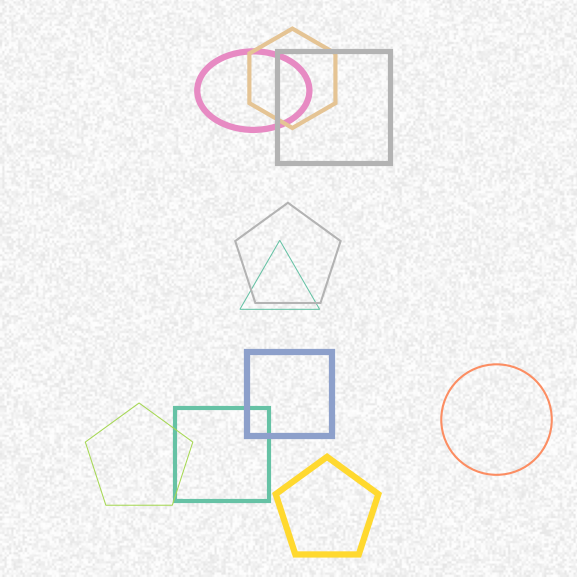[{"shape": "square", "thickness": 2, "radius": 0.41, "center": [0.384, 0.212]}, {"shape": "triangle", "thickness": 0.5, "radius": 0.4, "center": [0.484, 0.503]}, {"shape": "circle", "thickness": 1, "radius": 0.48, "center": [0.86, 0.273]}, {"shape": "square", "thickness": 3, "radius": 0.37, "center": [0.502, 0.317]}, {"shape": "oval", "thickness": 3, "radius": 0.49, "center": [0.439, 0.842]}, {"shape": "pentagon", "thickness": 0.5, "radius": 0.49, "center": [0.241, 0.203]}, {"shape": "pentagon", "thickness": 3, "radius": 0.47, "center": [0.566, 0.115]}, {"shape": "hexagon", "thickness": 2, "radius": 0.43, "center": [0.506, 0.864]}, {"shape": "pentagon", "thickness": 1, "radius": 0.48, "center": [0.499, 0.552]}, {"shape": "square", "thickness": 2.5, "radius": 0.49, "center": [0.577, 0.814]}]